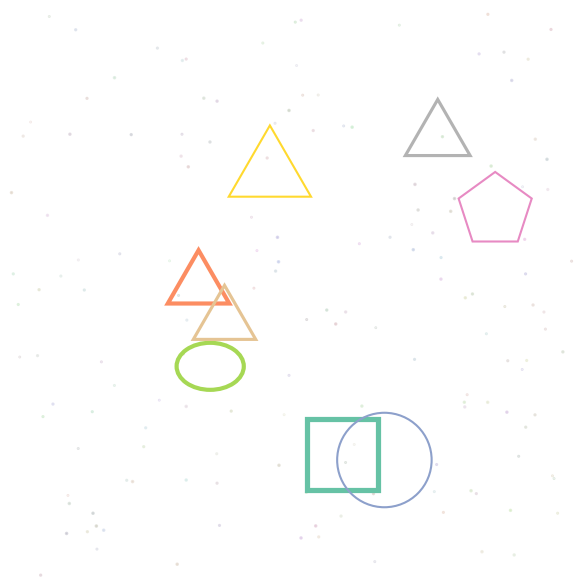[{"shape": "square", "thickness": 2.5, "radius": 0.31, "center": [0.594, 0.212]}, {"shape": "triangle", "thickness": 2, "radius": 0.31, "center": [0.344, 0.504]}, {"shape": "circle", "thickness": 1, "radius": 0.41, "center": [0.666, 0.203]}, {"shape": "pentagon", "thickness": 1, "radius": 0.33, "center": [0.857, 0.635]}, {"shape": "oval", "thickness": 2, "radius": 0.29, "center": [0.364, 0.365]}, {"shape": "triangle", "thickness": 1, "radius": 0.41, "center": [0.467, 0.7]}, {"shape": "triangle", "thickness": 1.5, "radius": 0.31, "center": [0.389, 0.443]}, {"shape": "triangle", "thickness": 1.5, "radius": 0.32, "center": [0.758, 0.762]}]